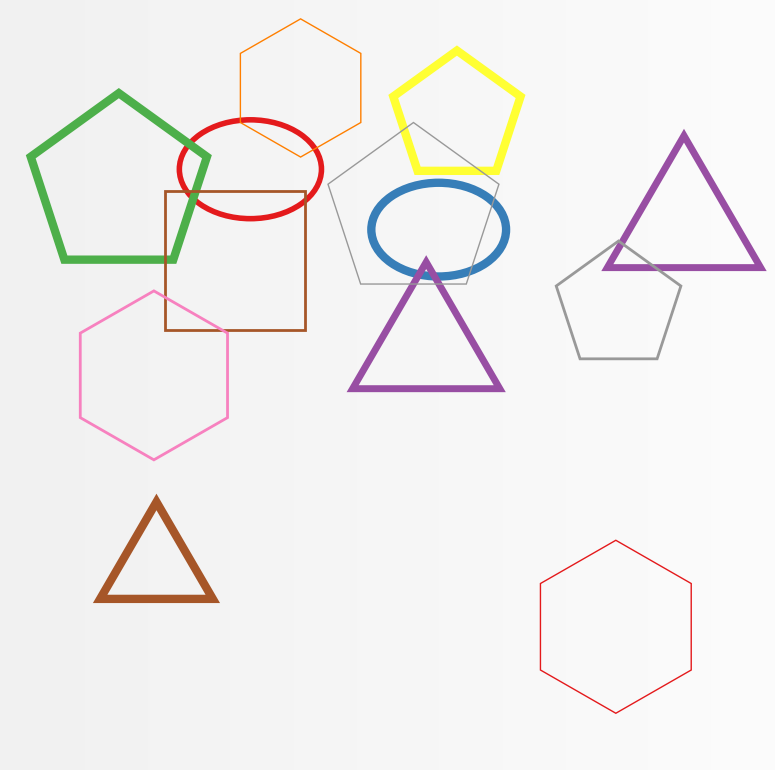[{"shape": "oval", "thickness": 2, "radius": 0.46, "center": [0.323, 0.78]}, {"shape": "hexagon", "thickness": 0.5, "radius": 0.56, "center": [0.795, 0.186]}, {"shape": "oval", "thickness": 3, "radius": 0.43, "center": [0.566, 0.702]}, {"shape": "pentagon", "thickness": 3, "radius": 0.6, "center": [0.153, 0.759]}, {"shape": "triangle", "thickness": 2.5, "radius": 0.57, "center": [0.883, 0.71]}, {"shape": "triangle", "thickness": 2.5, "radius": 0.55, "center": [0.55, 0.55]}, {"shape": "hexagon", "thickness": 0.5, "radius": 0.45, "center": [0.388, 0.886]}, {"shape": "pentagon", "thickness": 3, "radius": 0.43, "center": [0.59, 0.848]}, {"shape": "triangle", "thickness": 3, "radius": 0.42, "center": [0.202, 0.264]}, {"shape": "square", "thickness": 1, "radius": 0.45, "center": [0.303, 0.662]}, {"shape": "hexagon", "thickness": 1, "radius": 0.55, "center": [0.199, 0.512]}, {"shape": "pentagon", "thickness": 0.5, "radius": 0.58, "center": [0.534, 0.725]}, {"shape": "pentagon", "thickness": 1, "radius": 0.42, "center": [0.798, 0.602]}]